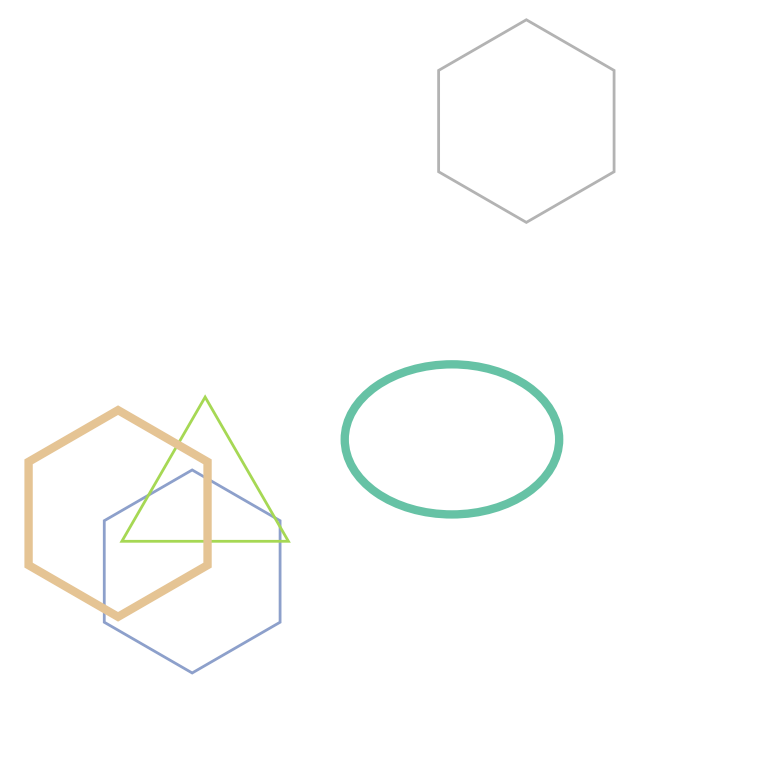[{"shape": "oval", "thickness": 3, "radius": 0.7, "center": [0.587, 0.429]}, {"shape": "hexagon", "thickness": 1, "radius": 0.66, "center": [0.25, 0.258]}, {"shape": "triangle", "thickness": 1, "radius": 0.62, "center": [0.266, 0.359]}, {"shape": "hexagon", "thickness": 3, "radius": 0.67, "center": [0.153, 0.333]}, {"shape": "hexagon", "thickness": 1, "radius": 0.66, "center": [0.684, 0.843]}]